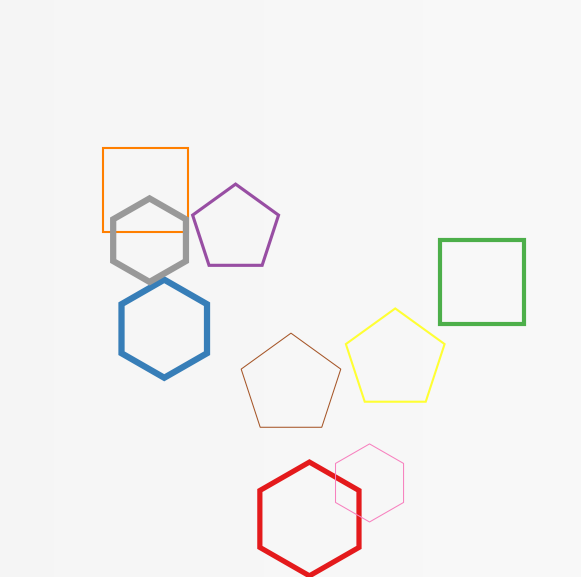[{"shape": "hexagon", "thickness": 2.5, "radius": 0.49, "center": [0.532, 0.101]}, {"shape": "hexagon", "thickness": 3, "radius": 0.42, "center": [0.283, 0.43]}, {"shape": "square", "thickness": 2, "radius": 0.36, "center": [0.829, 0.511]}, {"shape": "pentagon", "thickness": 1.5, "radius": 0.39, "center": [0.405, 0.603]}, {"shape": "square", "thickness": 1, "radius": 0.37, "center": [0.25, 0.67]}, {"shape": "pentagon", "thickness": 1, "radius": 0.45, "center": [0.68, 0.376]}, {"shape": "pentagon", "thickness": 0.5, "radius": 0.45, "center": [0.501, 0.332]}, {"shape": "hexagon", "thickness": 0.5, "radius": 0.34, "center": [0.636, 0.163]}, {"shape": "hexagon", "thickness": 3, "radius": 0.36, "center": [0.257, 0.583]}]